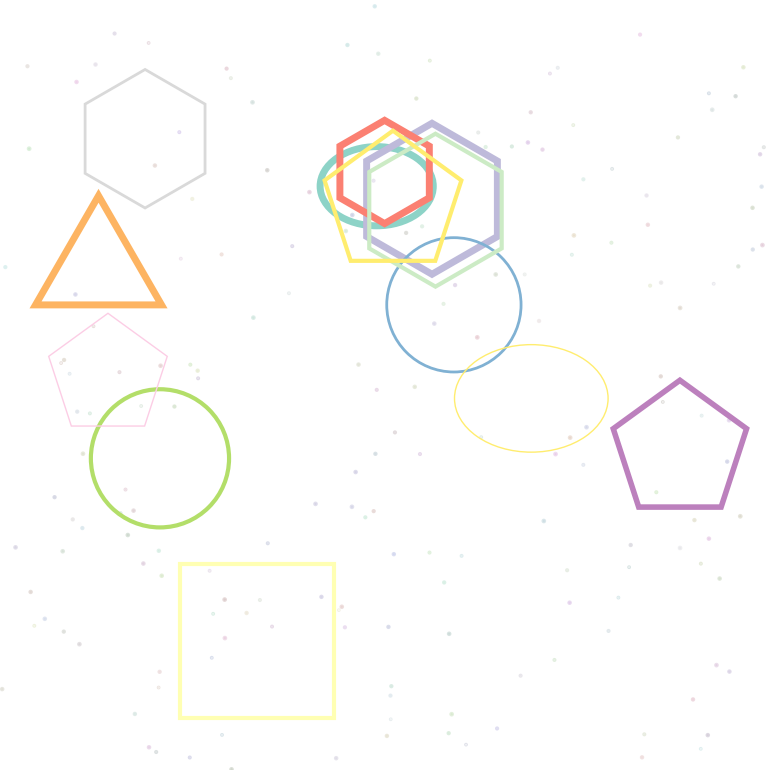[{"shape": "oval", "thickness": 2.5, "radius": 0.37, "center": [0.489, 0.758]}, {"shape": "square", "thickness": 1.5, "radius": 0.5, "center": [0.334, 0.168]}, {"shape": "hexagon", "thickness": 2.5, "radius": 0.49, "center": [0.561, 0.742]}, {"shape": "hexagon", "thickness": 2.5, "radius": 0.34, "center": [0.499, 0.777]}, {"shape": "circle", "thickness": 1, "radius": 0.44, "center": [0.589, 0.604]}, {"shape": "triangle", "thickness": 2.5, "radius": 0.47, "center": [0.128, 0.651]}, {"shape": "circle", "thickness": 1.5, "radius": 0.45, "center": [0.208, 0.405]}, {"shape": "pentagon", "thickness": 0.5, "radius": 0.4, "center": [0.14, 0.512]}, {"shape": "hexagon", "thickness": 1, "radius": 0.45, "center": [0.188, 0.82]}, {"shape": "pentagon", "thickness": 2, "radius": 0.46, "center": [0.883, 0.415]}, {"shape": "hexagon", "thickness": 1.5, "radius": 0.5, "center": [0.566, 0.727]}, {"shape": "oval", "thickness": 0.5, "radius": 0.5, "center": [0.69, 0.483]}, {"shape": "pentagon", "thickness": 1.5, "radius": 0.47, "center": [0.51, 0.737]}]